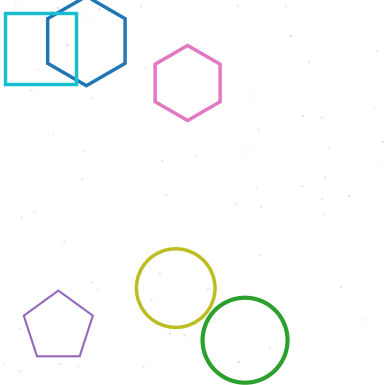[{"shape": "hexagon", "thickness": 2.5, "radius": 0.58, "center": [0.224, 0.894]}, {"shape": "circle", "thickness": 3, "radius": 0.55, "center": [0.636, 0.116]}, {"shape": "pentagon", "thickness": 1.5, "radius": 0.47, "center": [0.151, 0.151]}, {"shape": "hexagon", "thickness": 2.5, "radius": 0.49, "center": [0.487, 0.784]}, {"shape": "circle", "thickness": 2.5, "radius": 0.51, "center": [0.456, 0.252]}, {"shape": "square", "thickness": 2.5, "radius": 0.46, "center": [0.105, 0.873]}]